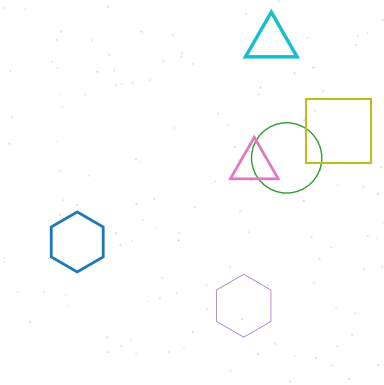[{"shape": "hexagon", "thickness": 2, "radius": 0.39, "center": [0.201, 0.372]}, {"shape": "circle", "thickness": 1, "radius": 0.46, "center": [0.745, 0.59]}, {"shape": "hexagon", "thickness": 0.5, "radius": 0.41, "center": [0.633, 0.206]}, {"shape": "triangle", "thickness": 2, "radius": 0.36, "center": [0.661, 0.571]}, {"shape": "square", "thickness": 1.5, "radius": 0.42, "center": [0.879, 0.659]}, {"shape": "triangle", "thickness": 2.5, "radius": 0.39, "center": [0.705, 0.891]}]